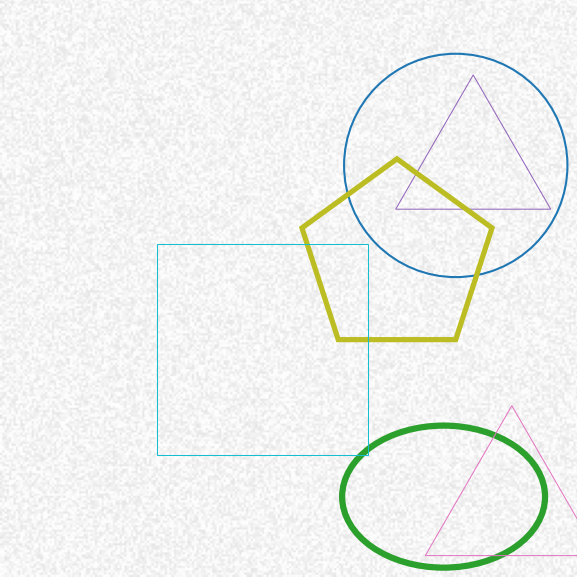[{"shape": "circle", "thickness": 1, "radius": 0.97, "center": [0.789, 0.713]}, {"shape": "oval", "thickness": 3, "radius": 0.88, "center": [0.768, 0.139]}, {"shape": "triangle", "thickness": 0.5, "radius": 0.77, "center": [0.819, 0.714]}, {"shape": "triangle", "thickness": 0.5, "radius": 0.87, "center": [0.886, 0.124]}, {"shape": "pentagon", "thickness": 2.5, "radius": 0.87, "center": [0.687, 0.551]}, {"shape": "square", "thickness": 0.5, "radius": 0.92, "center": [0.455, 0.394]}]